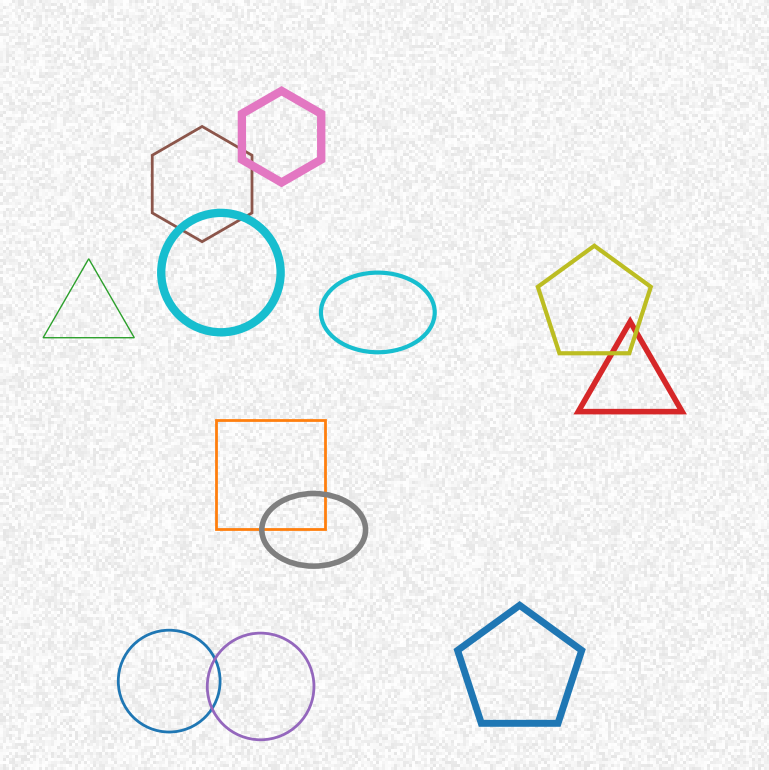[{"shape": "circle", "thickness": 1, "radius": 0.33, "center": [0.22, 0.115]}, {"shape": "pentagon", "thickness": 2.5, "radius": 0.42, "center": [0.675, 0.129]}, {"shape": "square", "thickness": 1, "radius": 0.36, "center": [0.351, 0.384]}, {"shape": "triangle", "thickness": 0.5, "radius": 0.34, "center": [0.115, 0.596]}, {"shape": "triangle", "thickness": 2, "radius": 0.39, "center": [0.818, 0.504]}, {"shape": "circle", "thickness": 1, "radius": 0.35, "center": [0.338, 0.109]}, {"shape": "hexagon", "thickness": 1, "radius": 0.37, "center": [0.262, 0.761]}, {"shape": "hexagon", "thickness": 3, "radius": 0.3, "center": [0.366, 0.822]}, {"shape": "oval", "thickness": 2, "radius": 0.34, "center": [0.407, 0.312]}, {"shape": "pentagon", "thickness": 1.5, "radius": 0.39, "center": [0.772, 0.604]}, {"shape": "oval", "thickness": 1.5, "radius": 0.37, "center": [0.491, 0.594]}, {"shape": "circle", "thickness": 3, "radius": 0.39, "center": [0.287, 0.646]}]